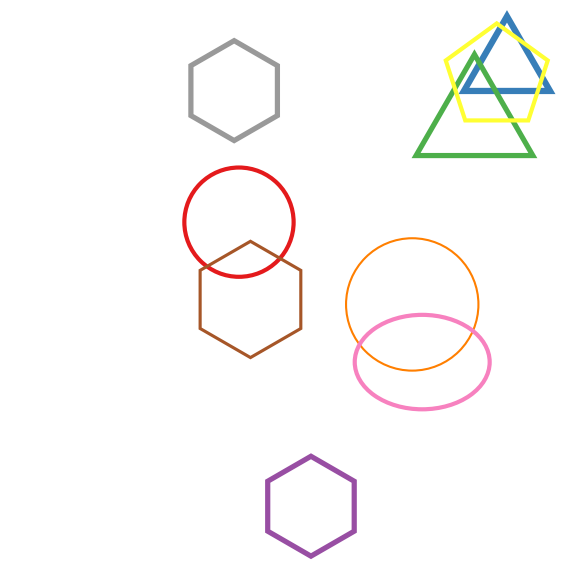[{"shape": "circle", "thickness": 2, "radius": 0.47, "center": [0.414, 0.614]}, {"shape": "triangle", "thickness": 3, "radius": 0.43, "center": [0.878, 0.885]}, {"shape": "triangle", "thickness": 2.5, "radius": 0.58, "center": [0.822, 0.788]}, {"shape": "hexagon", "thickness": 2.5, "radius": 0.43, "center": [0.538, 0.123]}, {"shape": "circle", "thickness": 1, "radius": 0.57, "center": [0.714, 0.472]}, {"shape": "pentagon", "thickness": 2, "radius": 0.46, "center": [0.86, 0.866]}, {"shape": "hexagon", "thickness": 1.5, "radius": 0.5, "center": [0.434, 0.481]}, {"shape": "oval", "thickness": 2, "radius": 0.58, "center": [0.731, 0.372]}, {"shape": "hexagon", "thickness": 2.5, "radius": 0.43, "center": [0.405, 0.842]}]